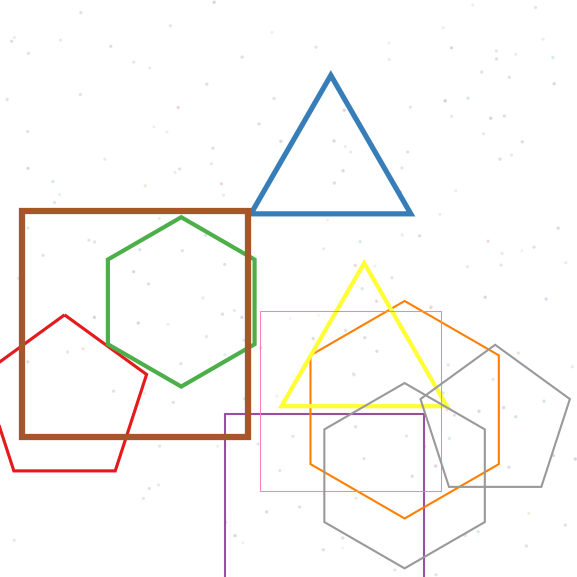[{"shape": "pentagon", "thickness": 1.5, "radius": 0.75, "center": [0.112, 0.305]}, {"shape": "triangle", "thickness": 2.5, "radius": 0.8, "center": [0.573, 0.709]}, {"shape": "hexagon", "thickness": 2, "radius": 0.73, "center": [0.314, 0.476]}, {"shape": "square", "thickness": 1, "radius": 0.86, "center": [0.562, 0.109]}, {"shape": "hexagon", "thickness": 1, "radius": 0.94, "center": [0.701, 0.29]}, {"shape": "triangle", "thickness": 2, "radius": 0.83, "center": [0.631, 0.378]}, {"shape": "square", "thickness": 3, "radius": 0.98, "center": [0.234, 0.439]}, {"shape": "square", "thickness": 0.5, "radius": 0.78, "center": [0.607, 0.304]}, {"shape": "hexagon", "thickness": 1, "radius": 0.8, "center": [0.701, 0.175]}, {"shape": "pentagon", "thickness": 1, "radius": 0.68, "center": [0.857, 0.266]}]